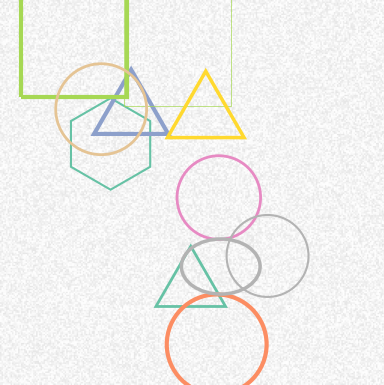[{"shape": "triangle", "thickness": 2, "radius": 0.52, "center": [0.495, 0.256]}, {"shape": "hexagon", "thickness": 1.5, "radius": 0.59, "center": [0.287, 0.626]}, {"shape": "circle", "thickness": 3, "radius": 0.65, "center": [0.563, 0.106]}, {"shape": "triangle", "thickness": 3, "radius": 0.56, "center": [0.341, 0.708]}, {"shape": "circle", "thickness": 2, "radius": 0.54, "center": [0.568, 0.487]}, {"shape": "square", "thickness": 0.5, "radius": 0.69, "center": [0.462, 0.863]}, {"shape": "square", "thickness": 3, "radius": 0.69, "center": [0.193, 0.885]}, {"shape": "triangle", "thickness": 2.5, "radius": 0.57, "center": [0.534, 0.7]}, {"shape": "circle", "thickness": 2, "radius": 0.59, "center": [0.263, 0.716]}, {"shape": "circle", "thickness": 1.5, "radius": 0.53, "center": [0.695, 0.335]}, {"shape": "oval", "thickness": 2.5, "radius": 0.51, "center": [0.573, 0.308]}]